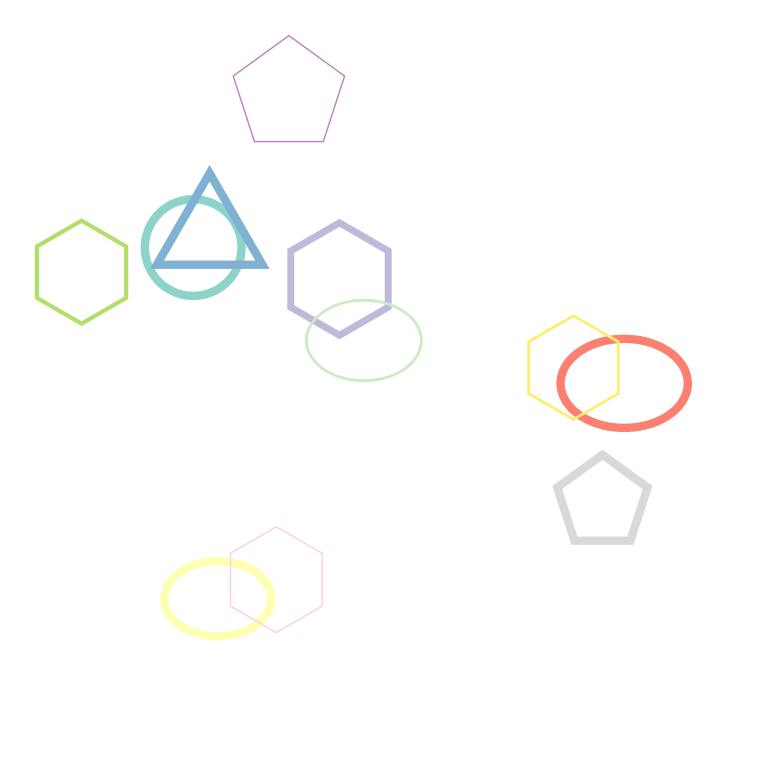[{"shape": "circle", "thickness": 3, "radius": 0.31, "center": [0.251, 0.679]}, {"shape": "oval", "thickness": 3, "radius": 0.35, "center": [0.283, 0.222]}, {"shape": "hexagon", "thickness": 2.5, "radius": 0.37, "center": [0.441, 0.638]}, {"shape": "oval", "thickness": 3, "radius": 0.41, "center": [0.811, 0.502]}, {"shape": "triangle", "thickness": 3, "radius": 0.4, "center": [0.272, 0.696]}, {"shape": "hexagon", "thickness": 1.5, "radius": 0.33, "center": [0.106, 0.647]}, {"shape": "hexagon", "thickness": 0.5, "radius": 0.34, "center": [0.359, 0.247]}, {"shape": "pentagon", "thickness": 3, "radius": 0.31, "center": [0.782, 0.348]}, {"shape": "pentagon", "thickness": 0.5, "radius": 0.38, "center": [0.375, 0.878]}, {"shape": "oval", "thickness": 1, "radius": 0.37, "center": [0.473, 0.558]}, {"shape": "hexagon", "thickness": 1, "radius": 0.34, "center": [0.745, 0.523]}]